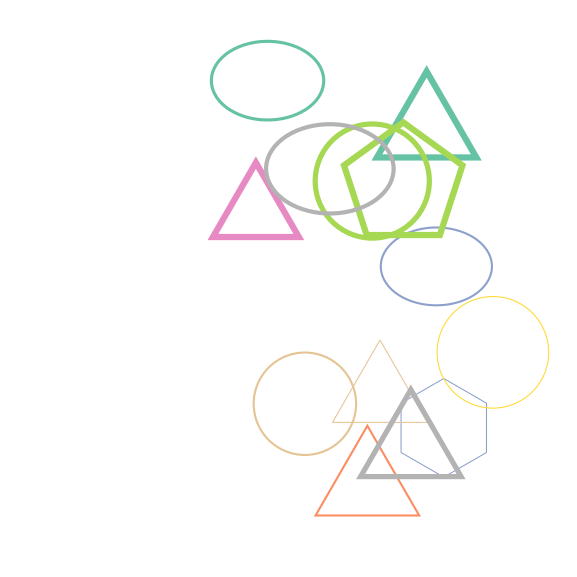[{"shape": "triangle", "thickness": 3, "radius": 0.5, "center": [0.739, 0.776]}, {"shape": "oval", "thickness": 1.5, "radius": 0.49, "center": [0.463, 0.859]}, {"shape": "triangle", "thickness": 1, "radius": 0.52, "center": [0.636, 0.158]}, {"shape": "hexagon", "thickness": 0.5, "radius": 0.43, "center": [0.768, 0.258]}, {"shape": "oval", "thickness": 1, "radius": 0.48, "center": [0.756, 0.538]}, {"shape": "triangle", "thickness": 3, "radius": 0.43, "center": [0.443, 0.632]}, {"shape": "circle", "thickness": 2.5, "radius": 0.49, "center": [0.645, 0.686]}, {"shape": "pentagon", "thickness": 3, "radius": 0.54, "center": [0.698, 0.679]}, {"shape": "circle", "thickness": 0.5, "radius": 0.48, "center": [0.853, 0.389]}, {"shape": "triangle", "thickness": 0.5, "radius": 0.47, "center": [0.658, 0.315]}, {"shape": "circle", "thickness": 1, "radius": 0.44, "center": [0.528, 0.3]}, {"shape": "triangle", "thickness": 2.5, "radius": 0.5, "center": [0.711, 0.224]}, {"shape": "oval", "thickness": 2, "radius": 0.55, "center": [0.571, 0.707]}]